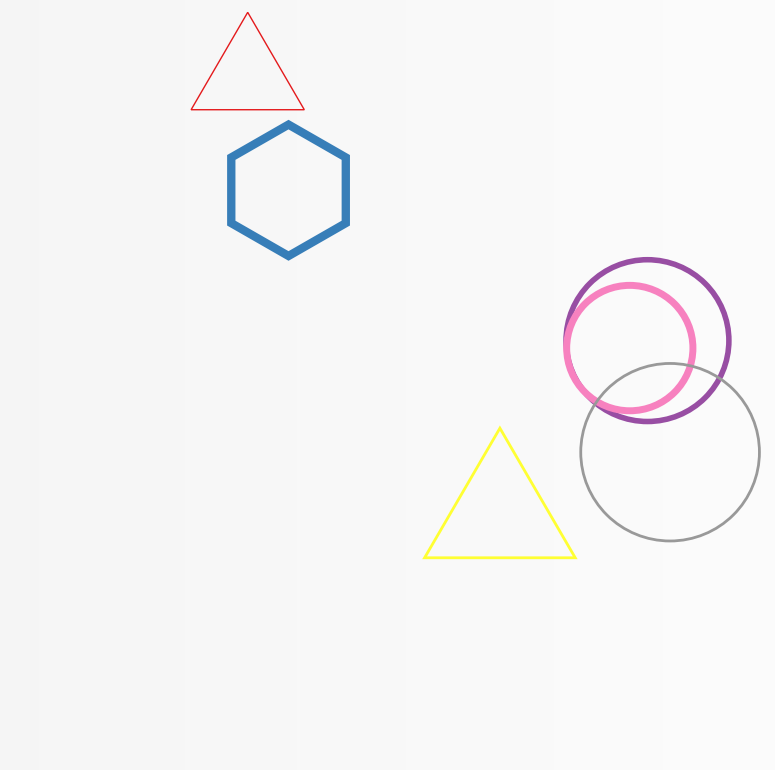[{"shape": "triangle", "thickness": 0.5, "radius": 0.42, "center": [0.32, 0.9]}, {"shape": "hexagon", "thickness": 3, "radius": 0.43, "center": [0.372, 0.753]}, {"shape": "circle", "thickness": 2, "radius": 0.53, "center": [0.835, 0.558]}, {"shape": "triangle", "thickness": 1, "radius": 0.56, "center": [0.645, 0.332]}, {"shape": "circle", "thickness": 2.5, "radius": 0.41, "center": [0.813, 0.548]}, {"shape": "circle", "thickness": 1, "radius": 0.58, "center": [0.865, 0.413]}]